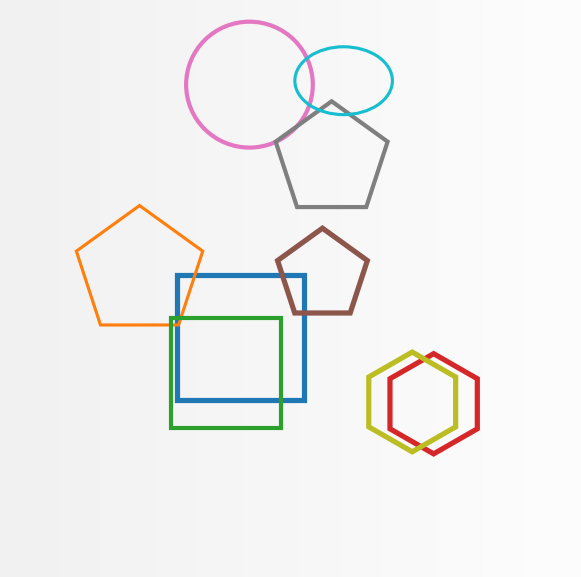[{"shape": "square", "thickness": 2.5, "radius": 0.54, "center": [0.414, 0.414]}, {"shape": "pentagon", "thickness": 1.5, "radius": 0.57, "center": [0.24, 0.529]}, {"shape": "square", "thickness": 2, "radius": 0.47, "center": [0.389, 0.353]}, {"shape": "hexagon", "thickness": 2.5, "radius": 0.43, "center": [0.746, 0.3]}, {"shape": "pentagon", "thickness": 2.5, "radius": 0.41, "center": [0.555, 0.523]}, {"shape": "circle", "thickness": 2, "radius": 0.54, "center": [0.429, 0.853]}, {"shape": "pentagon", "thickness": 2, "radius": 0.51, "center": [0.571, 0.723]}, {"shape": "hexagon", "thickness": 2.5, "radius": 0.43, "center": [0.709, 0.303]}, {"shape": "oval", "thickness": 1.5, "radius": 0.42, "center": [0.591, 0.859]}]